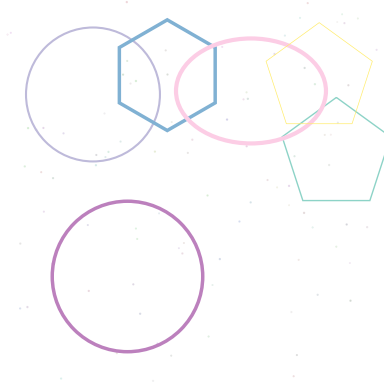[{"shape": "pentagon", "thickness": 1, "radius": 0.74, "center": [0.874, 0.599]}, {"shape": "circle", "thickness": 1.5, "radius": 0.87, "center": [0.241, 0.755]}, {"shape": "hexagon", "thickness": 2.5, "radius": 0.72, "center": [0.434, 0.805]}, {"shape": "oval", "thickness": 3, "radius": 0.97, "center": [0.652, 0.764]}, {"shape": "circle", "thickness": 2.5, "radius": 0.98, "center": [0.331, 0.282]}, {"shape": "pentagon", "thickness": 0.5, "radius": 0.73, "center": [0.829, 0.796]}]